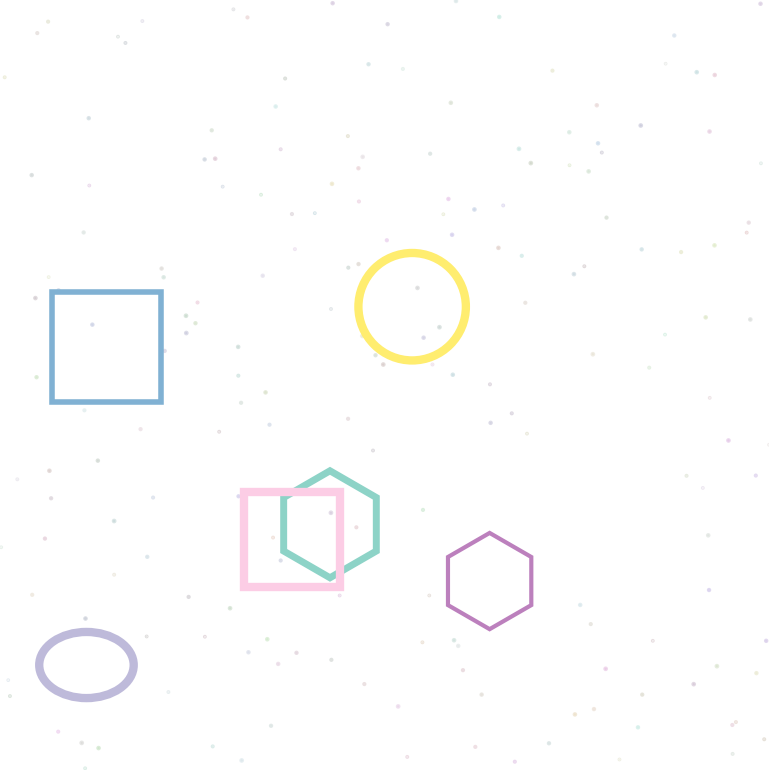[{"shape": "hexagon", "thickness": 2.5, "radius": 0.35, "center": [0.429, 0.319]}, {"shape": "oval", "thickness": 3, "radius": 0.31, "center": [0.112, 0.136]}, {"shape": "square", "thickness": 2, "radius": 0.36, "center": [0.138, 0.55]}, {"shape": "square", "thickness": 3, "radius": 0.31, "center": [0.379, 0.299]}, {"shape": "hexagon", "thickness": 1.5, "radius": 0.31, "center": [0.636, 0.245]}, {"shape": "circle", "thickness": 3, "radius": 0.35, "center": [0.535, 0.602]}]